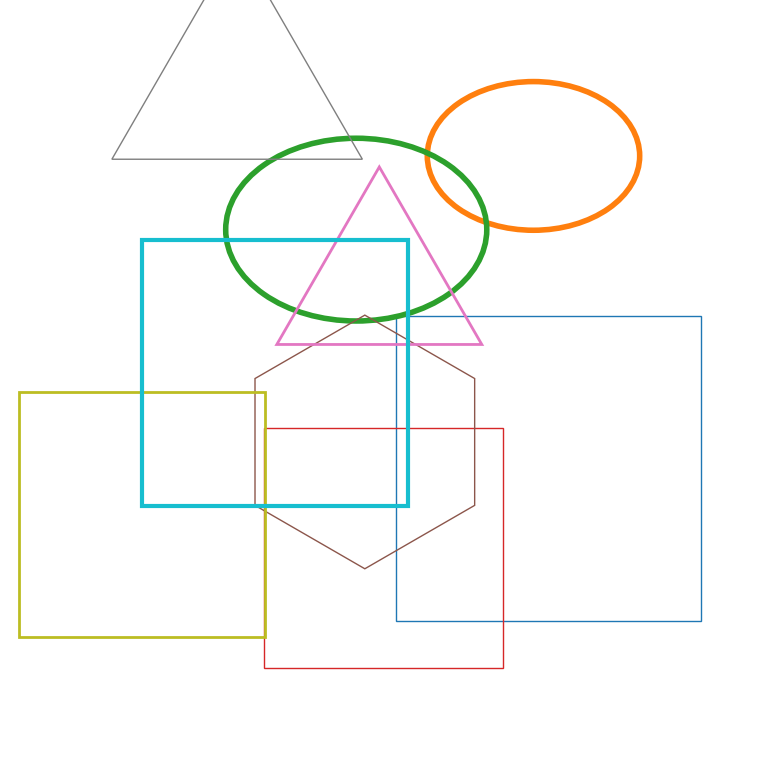[{"shape": "square", "thickness": 0.5, "radius": 0.99, "center": [0.713, 0.392]}, {"shape": "oval", "thickness": 2, "radius": 0.69, "center": [0.693, 0.798]}, {"shape": "oval", "thickness": 2, "radius": 0.85, "center": [0.463, 0.702]}, {"shape": "square", "thickness": 0.5, "radius": 0.78, "center": [0.498, 0.288]}, {"shape": "hexagon", "thickness": 0.5, "radius": 0.82, "center": [0.474, 0.426]}, {"shape": "triangle", "thickness": 1, "radius": 0.77, "center": [0.493, 0.629]}, {"shape": "triangle", "thickness": 0.5, "radius": 0.94, "center": [0.308, 0.887]}, {"shape": "square", "thickness": 1, "radius": 0.8, "center": [0.185, 0.332]}, {"shape": "square", "thickness": 1.5, "radius": 0.86, "center": [0.357, 0.516]}]